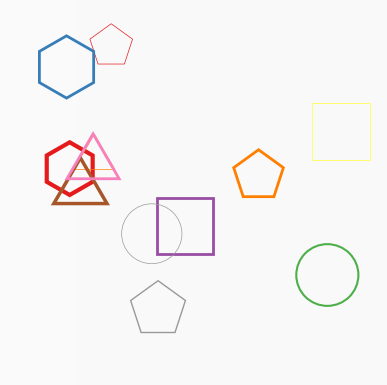[{"shape": "hexagon", "thickness": 3, "radius": 0.34, "center": [0.18, 0.562]}, {"shape": "pentagon", "thickness": 0.5, "radius": 0.29, "center": [0.287, 0.88]}, {"shape": "hexagon", "thickness": 2, "radius": 0.4, "center": [0.172, 0.826]}, {"shape": "circle", "thickness": 1.5, "radius": 0.4, "center": [0.845, 0.286]}, {"shape": "square", "thickness": 2, "radius": 0.36, "center": [0.478, 0.413]}, {"shape": "triangle", "thickness": 0.5, "radius": 0.31, "center": [0.244, 0.59]}, {"shape": "pentagon", "thickness": 2, "radius": 0.34, "center": [0.667, 0.544]}, {"shape": "square", "thickness": 0.5, "radius": 0.37, "center": [0.88, 0.658]}, {"shape": "triangle", "thickness": 2.5, "radius": 0.4, "center": [0.207, 0.511]}, {"shape": "triangle", "thickness": 2, "radius": 0.39, "center": [0.24, 0.575]}, {"shape": "circle", "thickness": 0.5, "radius": 0.39, "center": [0.392, 0.393]}, {"shape": "pentagon", "thickness": 1, "radius": 0.37, "center": [0.408, 0.196]}]